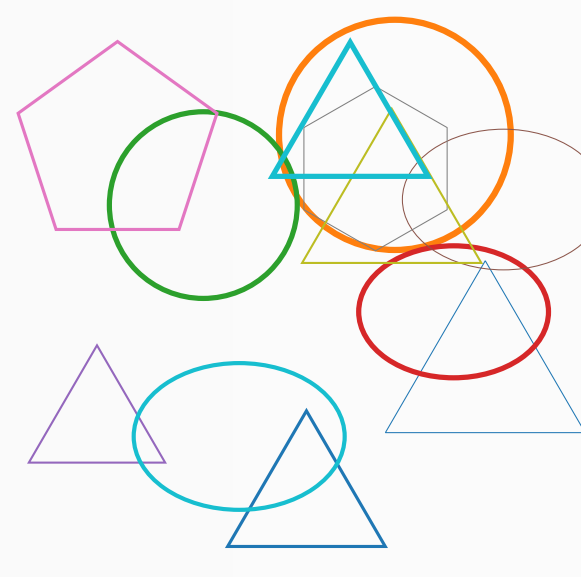[{"shape": "triangle", "thickness": 1.5, "radius": 0.78, "center": [0.527, 0.131]}, {"shape": "triangle", "thickness": 0.5, "radius": 0.99, "center": [0.835, 0.349]}, {"shape": "circle", "thickness": 3, "radius": 1.0, "center": [0.679, 0.766]}, {"shape": "circle", "thickness": 2.5, "radius": 0.81, "center": [0.35, 0.644]}, {"shape": "oval", "thickness": 2.5, "radius": 0.82, "center": [0.78, 0.459]}, {"shape": "triangle", "thickness": 1, "radius": 0.68, "center": [0.167, 0.266]}, {"shape": "oval", "thickness": 0.5, "radius": 0.87, "center": [0.866, 0.654]}, {"shape": "pentagon", "thickness": 1.5, "radius": 0.9, "center": [0.202, 0.747]}, {"shape": "hexagon", "thickness": 0.5, "radius": 0.71, "center": [0.646, 0.707]}, {"shape": "triangle", "thickness": 1, "radius": 0.89, "center": [0.674, 0.633]}, {"shape": "triangle", "thickness": 2.5, "radius": 0.77, "center": [0.603, 0.771]}, {"shape": "oval", "thickness": 2, "radius": 0.91, "center": [0.412, 0.243]}]